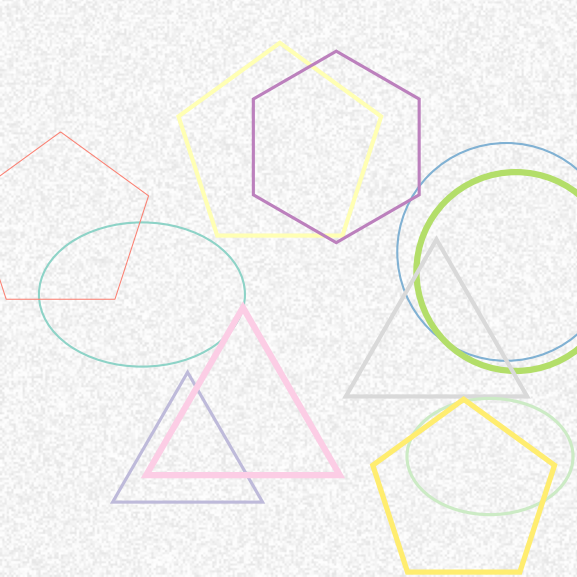[{"shape": "oval", "thickness": 1, "radius": 0.89, "center": [0.246, 0.489]}, {"shape": "pentagon", "thickness": 2, "radius": 0.92, "center": [0.485, 0.74]}, {"shape": "triangle", "thickness": 1.5, "radius": 0.75, "center": [0.325, 0.205]}, {"shape": "pentagon", "thickness": 0.5, "radius": 0.8, "center": [0.105, 0.611]}, {"shape": "circle", "thickness": 1, "radius": 0.94, "center": [0.876, 0.563]}, {"shape": "circle", "thickness": 3, "radius": 0.86, "center": [0.893, 0.529]}, {"shape": "triangle", "thickness": 3, "radius": 0.97, "center": [0.421, 0.273]}, {"shape": "triangle", "thickness": 2, "radius": 0.91, "center": [0.756, 0.403]}, {"shape": "hexagon", "thickness": 1.5, "radius": 0.83, "center": [0.582, 0.745]}, {"shape": "oval", "thickness": 1.5, "radius": 0.72, "center": [0.848, 0.209]}, {"shape": "pentagon", "thickness": 2.5, "radius": 0.83, "center": [0.803, 0.142]}]